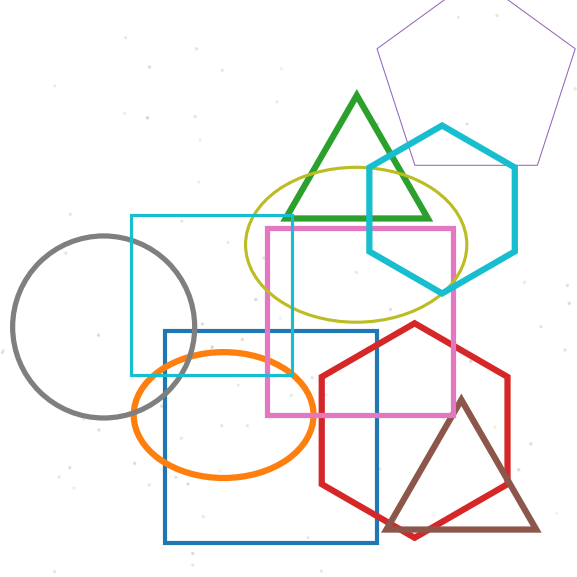[{"shape": "square", "thickness": 2, "radius": 0.92, "center": [0.469, 0.243]}, {"shape": "oval", "thickness": 3, "radius": 0.78, "center": [0.387, 0.28]}, {"shape": "triangle", "thickness": 3, "radius": 0.71, "center": [0.618, 0.692]}, {"shape": "hexagon", "thickness": 3, "radius": 0.93, "center": [0.718, 0.254]}, {"shape": "pentagon", "thickness": 0.5, "radius": 0.9, "center": [0.824, 0.859]}, {"shape": "triangle", "thickness": 3, "radius": 0.75, "center": [0.799, 0.157]}, {"shape": "square", "thickness": 2.5, "radius": 0.81, "center": [0.623, 0.443]}, {"shape": "circle", "thickness": 2.5, "radius": 0.79, "center": [0.179, 0.433]}, {"shape": "oval", "thickness": 1.5, "radius": 0.96, "center": [0.617, 0.575]}, {"shape": "hexagon", "thickness": 3, "radius": 0.73, "center": [0.766, 0.636]}, {"shape": "square", "thickness": 1.5, "radius": 0.7, "center": [0.367, 0.488]}]